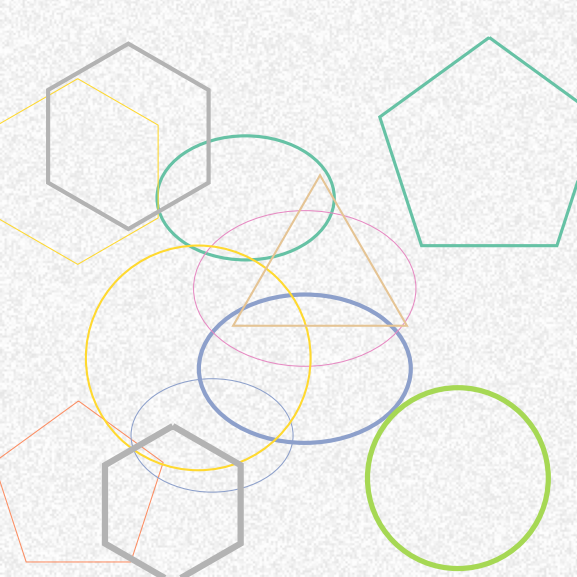[{"shape": "oval", "thickness": 1.5, "radius": 0.77, "center": [0.425, 0.656]}, {"shape": "pentagon", "thickness": 1.5, "radius": 1.0, "center": [0.847, 0.735]}, {"shape": "pentagon", "thickness": 0.5, "radius": 0.77, "center": [0.136, 0.151]}, {"shape": "oval", "thickness": 0.5, "radius": 0.7, "center": [0.367, 0.245]}, {"shape": "oval", "thickness": 2, "radius": 0.92, "center": [0.528, 0.361]}, {"shape": "oval", "thickness": 0.5, "radius": 0.96, "center": [0.528, 0.5]}, {"shape": "circle", "thickness": 2.5, "radius": 0.78, "center": [0.793, 0.171]}, {"shape": "circle", "thickness": 1, "radius": 0.97, "center": [0.343, 0.379]}, {"shape": "hexagon", "thickness": 0.5, "radius": 0.8, "center": [0.135, 0.702]}, {"shape": "triangle", "thickness": 1, "radius": 0.87, "center": [0.554, 0.522]}, {"shape": "hexagon", "thickness": 3, "radius": 0.68, "center": [0.299, 0.126]}, {"shape": "hexagon", "thickness": 2, "radius": 0.8, "center": [0.222, 0.763]}]